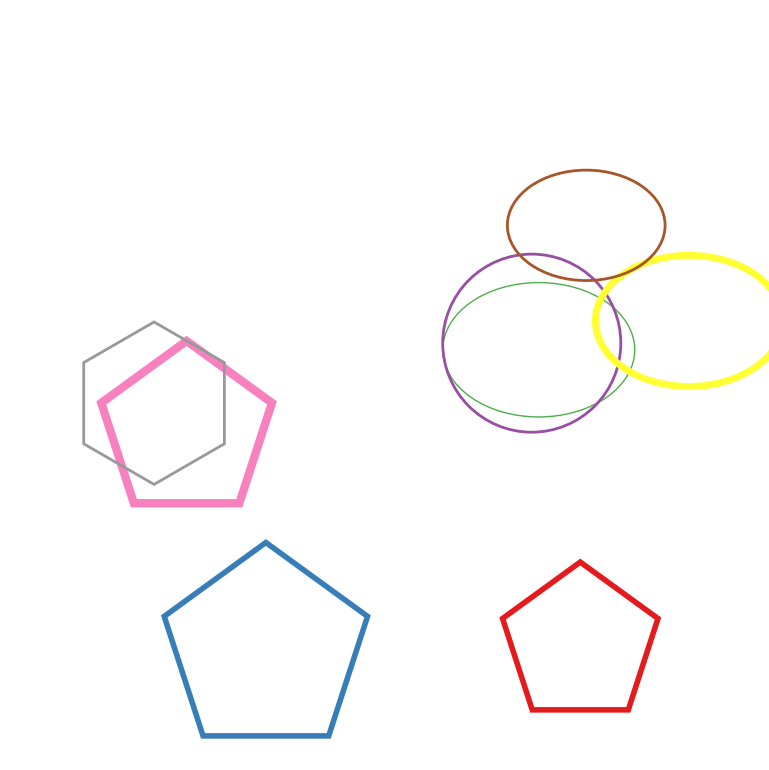[{"shape": "pentagon", "thickness": 2, "radius": 0.53, "center": [0.754, 0.164]}, {"shape": "pentagon", "thickness": 2, "radius": 0.69, "center": [0.345, 0.157]}, {"shape": "oval", "thickness": 0.5, "radius": 0.62, "center": [0.7, 0.546]}, {"shape": "circle", "thickness": 1, "radius": 0.58, "center": [0.691, 0.554]}, {"shape": "oval", "thickness": 2.5, "radius": 0.61, "center": [0.895, 0.583]}, {"shape": "oval", "thickness": 1, "radius": 0.51, "center": [0.761, 0.707]}, {"shape": "pentagon", "thickness": 3, "radius": 0.58, "center": [0.242, 0.441]}, {"shape": "hexagon", "thickness": 1, "radius": 0.53, "center": [0.2, 0.476]}]